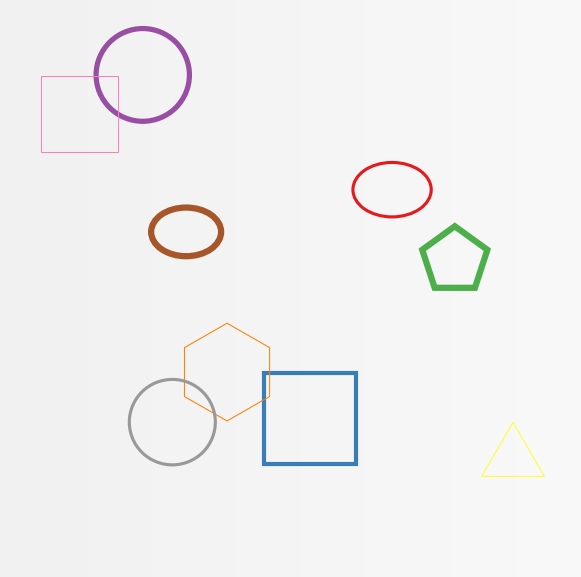[{"shape": "oval", "thickness": 1.5, "radius": 0.34, "center": [0.675, 0.671]}, {"shape": "square", "thickness": 2, "radius": 0.39, "center": [0.533, 0.275]}, {"shape": "pentagon", "thickness": 3, "radius": 0.29, "center": [0.782, 0.548]}, {"shape": "circle", "thickness": 2.5, "radius": 0.4, "center": [0.246, 0.869]}, {"shape": "hexagon", "thickness": 0.5, "radius": 0.42, "center": [0.391, 0.355]}, {"shape": "triangle", "thickness": 0.5, "radius": 0.31, "center": [0.883, 0.205]}, {"shape": "oval", "thickness": 3, "radius": 0.3, "center": [0.32, 0.598]}, {"shape": "square", "thickness": 0.5, "radius": 0.33, "center": [0.138, 0.802]}, {"shape": "circle", "thickness": 1.5, "radius": 0.37, "center": [0.296, 0.268]}]